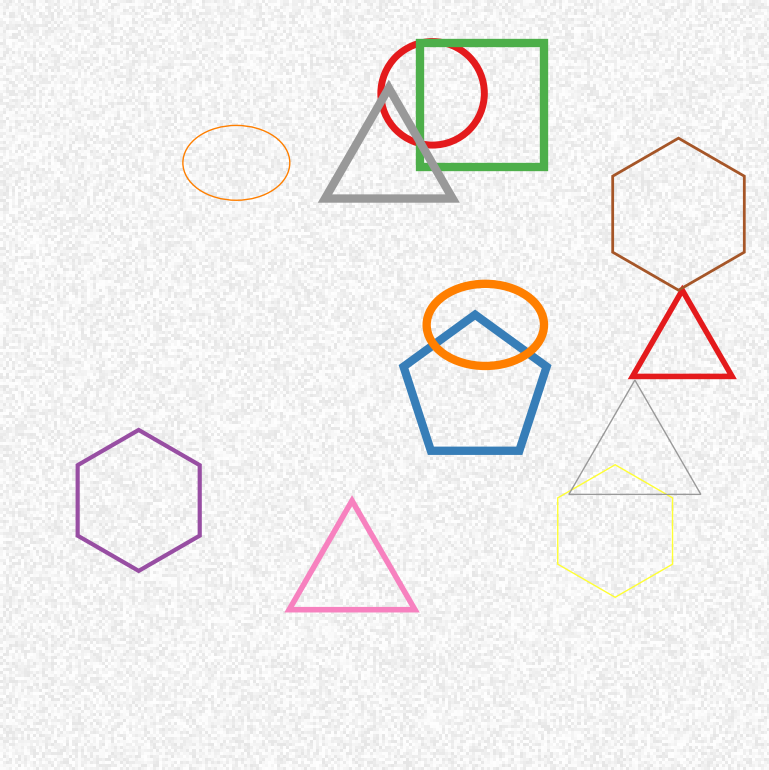[{"shape": "circle", "thickness": 2.5, "radius": 0.34, "center": [0.562, 0.879]}, {"shape": "triangle", "thickness": 2, "radius": 0.37, "center": [0.886, 0.548]}, {"shape": "pentagon", "thickness": 3, "radius": 0.49, "center": [0.617, 0.494]}, {"shape": "square", "thickness": 3, "radius": 0.4, "center": [0.626, 0.863]}, {"shape": "hexagon", "thickness": 1.5, "radius": 0.46, "center": [0.18, 0.35]}, {"shape": "oval", "thickness": 3, "radius": 0.38, "center": [0.63, 0.578]}, {"shape": "oval", "thickness": 0.5, "radius": 0.35, "center": [0.307, 0.789]}, {"shape": "hexagon", "thickness": 0.5, "radius": 0.43, "center": [0.799, 0.31]}, {"shape": "hexagon", "thickness": 1, "radius": 0.49, "center": [0.881, 0.722]}, {"shape": "triangle", "thickness": 2, "radius": 0.47, "center": [0.457, 0.255]}, {"shape": "triangle", "thickness": 3, "radius": 0.48, "center": [0.505, 0.79]}, {"shape": "triangle", "thickness": 0.5, "radius": 0.49, "center": [0.825, 0.407]}]